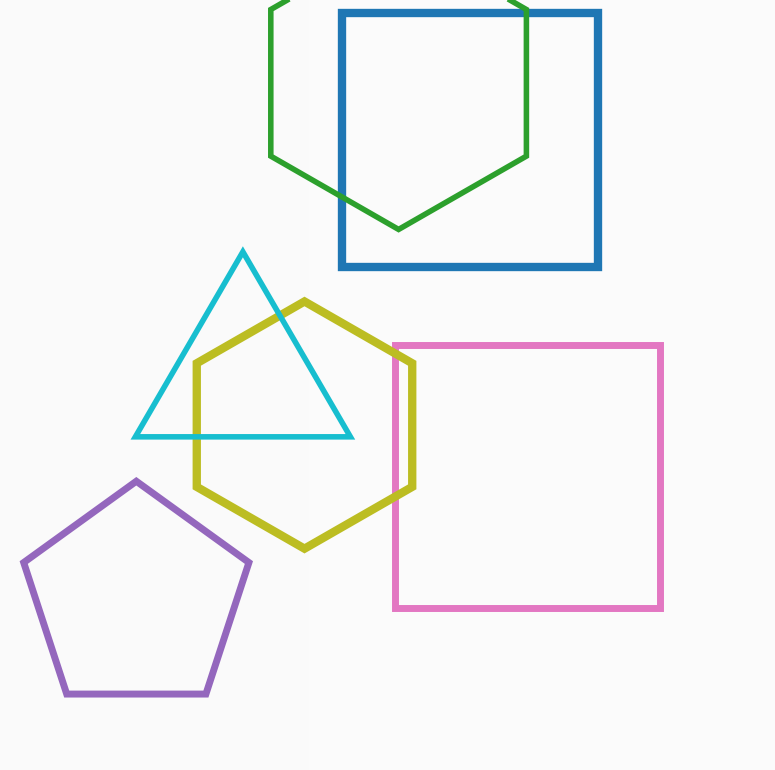[{"shape": "square", "thickness": 3, "radius": 0.82, "center": [0.607, 0.818]}, {"shape": "hexagon", "thickness": 2, "radius": 0.95, "center": [0.514, 0.892]}, {"shape": "pentagon", "thickness": 2.5, "radius": 0.76, "center": [0.176, 0.222]}, {"shape": "square", "thickness": 2.5, "radius": 0.85, "center": [0.681, 0.381]}, {"shape": "hexagon", "thickness": 3, "radius": 0.8, "center": [0.393, 0.448]}, {"shape": "triangle", "thickness": 2, "radius": 0.8, "center": [0.313, 0.513]}]